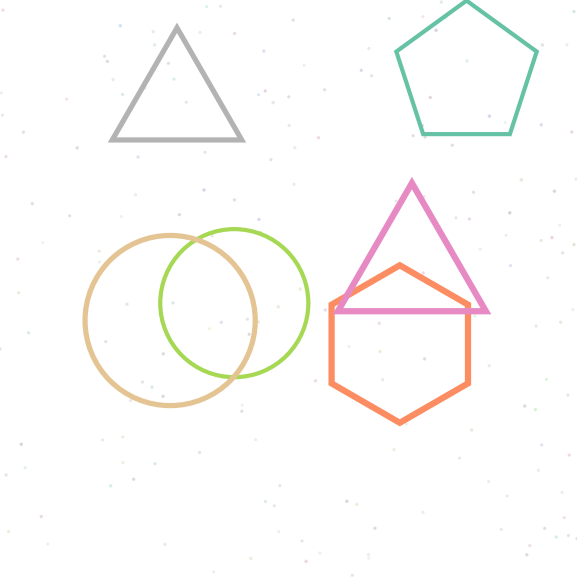[{"shape": "pentagon", "thickness": 2, "radius": 0.64, "center": [0.808, 0.87]}, {"shape": "hexagon", "thickness": 3, "radius": 0.68, "center": [0.692, 0.403]}, {"shape": "triangle", "thickness": 3, "radius": 0.74, "center": [0.713, 0.534]}, {"shape": "circle", "thickness": 2, "radius": 0.64, "center": [0.406, 0.474]}, {"shape": "circle", "thickness": 2.5, "radius": 0.74, "center": [0.295, 0.444]}, {"shape": "triangle", "thickness": 2.5, "radius": 0.65, "center": [0.306, 0.822]}]